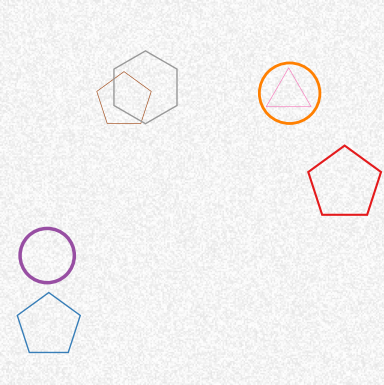[{"shape": "pentagon", "thickness": 1.5, "radius": 0.5, "center": [0.895, 0.523]}, {"shape": "pentagon", "thickness": 1, "radius": 0.43, "center": [0.127, 0.154]}, {"shape": "circle", "thickness": 2.5, "radius": 0.35, "center": [0.123, 0.336]}, {"shape": "circle", "thickness": 2, "radius": 0.39, "center": [0.752, 0.758]}, {"shape": "pentagon", "thickness": 0.5, "radius": 0.37, "center": [0.322, 0.74]}, {"shape": "triangle", "thickness": 0.5, "radius": 0.34, "center": [0.75, 0.757]}, {"shape": "hexagon", "thickness": 1, "radius": 0.47, "center": [0.378, 0.773]}]